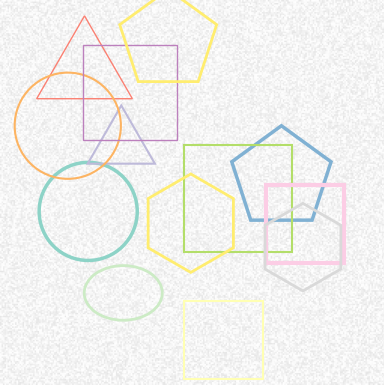[{"shape": "circle", "thickness": 2.5, "radius": 0.64, "center": [0.229, 0.451]}, {"shape": "square", "thickness": 1.5, "radius": 0.51, "center": [0.58, 0.117]}, {"shape": "triangle", "thickness": 1.5, "radius": 0.5, "center": [0.315, 0.625]}, {"shape": "triangle", "thickness": 1, "radius": 0.72, "center": [0.22, 0.815]}, {"shape": "pentagon", "thickness": 2.5, "radius": 0.68, "center": [0.731, 0.538]}, {"shape": "circle", "thickness": 1.5, "radius": 0.69, "center": [0.176, 0.673]}, {"shape": "square", "thickness": 1.5, "radius": 0.7, "center": [0.618, 0.484]}, {"shape": "square", "thickness": 3, "radius": 0.51, "center": [0.791, 0.419]}, {"shape": "hexagon", "thickness": 2, "radius": 0.57, "center": [0.787, 0.358]}, {"shape": "square", "thickness": 1, "radius": 0.62, "center": [0.338, 0.761]}, {"shape": "oval", "thickness": 2, "radius": 0.51, "center": [0.32, 0.239]}, {"shape": "pentagon", "thickness": 2, "radius": 0.66, "center": [0.437, 0.895]}, {"shape": "hexagon", "thickness": 2, "radius": 0.64, "center": [0.496, 0.42]}]